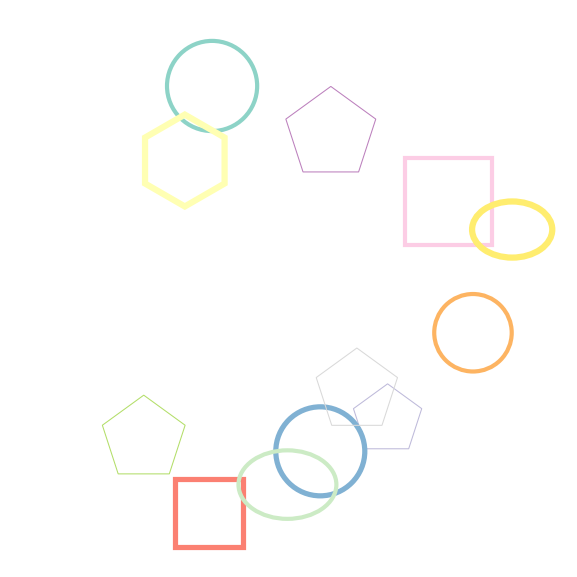[{"shape": "circle", "thickness": 2, "radius": 0.39, "center": [0.367, 0.85]}, {"shape": "hexagon", "thickness": 3, "radius": 0.4, "center": [0.32, 0.721]}, {"shape": "pentagon", "thickness": 0.5, "radius": 0.31, "center": [0.671, 0.272]}, {"shape": "square", "thickness": 2.5, "radius": 0.29, "center": [0.363, 0.111]}, {"shape": "circle", "thickness": 2.5, "radius": 0.39, "center": [0.555, 0.218]}, {"shape": "circle", "thickness": 2, "radius": 0.34, "center": [0.819, 0.423]}, {"shape": "pentagon", "thickness": 0.5, "radius": 0.38, "center": [0.249, 0.24]}, {"shape": "square", "thickness": 2, "radius": 0.38, "center": [0.776, 0.65]}, {"shape": "pentagon", "thickness": 0.5, "radius": 0.37, "center": [0.618, 0.323]}, {"shape": "pentagon", "thickness": 0.5, "radius": 0.41, "center": [0.573, 0.768]}, {"shape": "oval", "thickness": 2, "radius": 0.42, "center": [0.498, 0.16]}, {"shape": "oval", "thickness": 3, "radius": 0.35, "center": [0.887, 0.602]}]